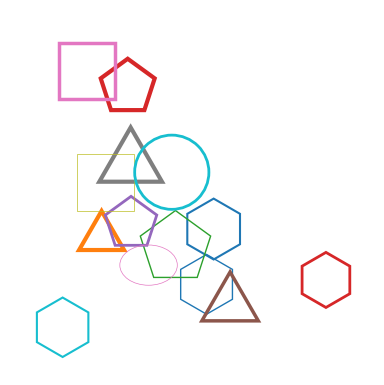[{"shape": "hexagon", "thickness": 1.5, "radius": 0.4, "center": [0.555, 0.405]}, {"shape": "hexagon", "thickness": 1, "radius": 0.39, "center": [0.537, 0.261]}, {"shape": "triangle", "thickness": 3, "radius": 0.34, "center": [0.264, 0.384]}, {"shape": "pentagon", "thickness": 1, "radius": 0.48, "center": [0.456, 0.357]}, {"shape": "pentagon", "thickness": 3, "radius": 0.37, "center": [0.332, 0.774]}, {"shape": "hexagon", "thickness": 2, "radius": 0.36, "center": [0.847, 0.273]}, {"shape": "pentagon", "thickness": 2, "radius": 0.35, "center": [0.34, 0.42]}, {"shape": "triangle", "thickness": 2.5, "radius": 0.42, "center": [0.598, 0.209]}, {"shape": "oval", "thickness": 0.5, "radius": 0.37, "center": [0.386, 0.311]}, {"shape": "square", "thickness": 2.5, "radius": 0.36, "center": [0.226, 0.815]}, {"shape": "triangle", "thickness": 3, "radius": 0.47, "center": [0.339, 0.575]}, {"shape": "square", "thickness": 0.5, "radius": 0.37, "center": [0.275, 0.526]}, {"shape": "circle", "thickness": 2, "radius": 0.48, "center": [0.446, 0.553]}, {"shape": "hexagon", "thickness": 1.5, "radius": 0.39, "center": [0.163, 0.15]}]